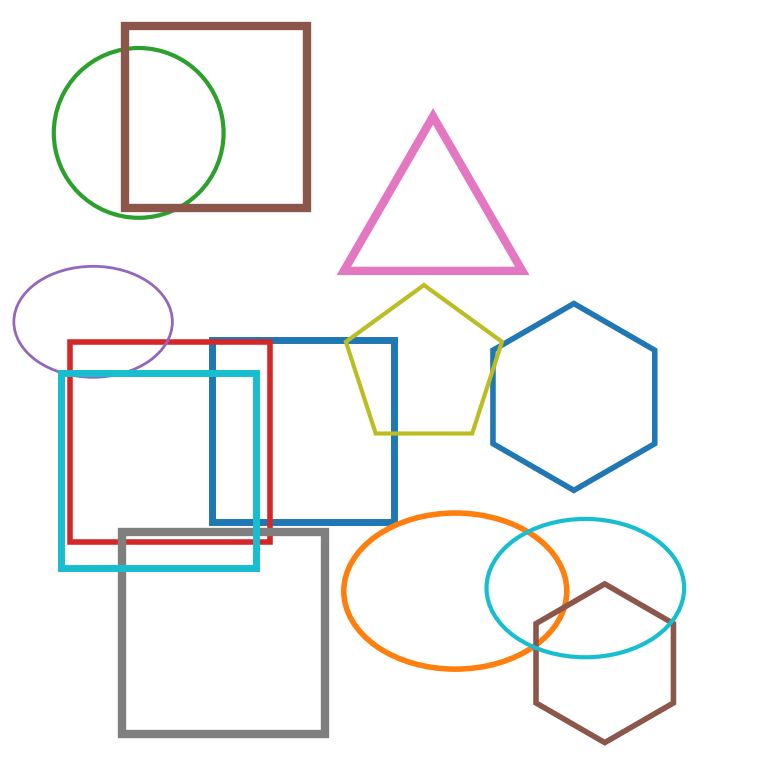[{"shape": "square", "thickness": 2.5, "radius": 0.59, "center": [0.394, 0.441]}, {"shape": "hexagon", "thickness": 2, "radius": 0.61, "center": [0.745, 0.484]}, {"shape": "oval", "thickness": 2, "radius": 0.72, "center": [0.591, 0.232]}, {"shape": "circle", "thickness": 1.5, "radius": 0.55, "center": [0.18, 0.827]}, {"shape": "square", "thickness": 2, "radius": 0.65, "center": [0.221, 0.426]}, {"shape": "oval", "thickness": 1, "radius": 0.51, "center": [0.121, 0.582]}, {"shape": "square", "thickness": 3, "radius": 0.59, "center": [0.281, 0.848]}, {"shape": "hexagon", "thickness": 2, "radius": 0.52, "center": [0.785, 0.139]}, {"shape": "triangle", "thickness": 3, "radius": 0.67, "center": [0.562, 0.715]}, {"shape": "square", "thickness": 3, "radius": 0.66, "center": [0.29, 0.178]}, {"shape": "pentagon", "thickness": 1.5, "radius": 0.53, "center": [0.551, 0.523]}, {"shape": "square", "thickness": 2.5, "radius": 0.63, "center": [0.206, 0.388]}, {"shape": "oval", "thickness": 1.5, "radius": 0.64, "center": [0.76, 0.236]}]